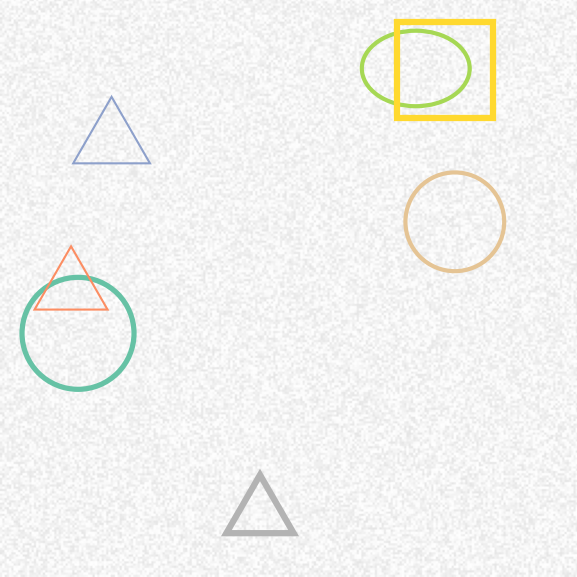[{"shape": "circle", "thickness": 2.5, "radius": 0.48, "center": [0.135, 0.422]}, {"shape": "triangle", "thickness": 1, "radius": 0.36, "center": [0.123, 0.5]}, {"shape": "triangle", "thickness": 1, "radius": 0.38, "center": [0.193, 0.755]}, {"shape": "oval", "thickness": 2, "radius": 0.47, "center": [0.72, 0.881]}, {"shape": "square", "thickness": 3, "radius": 0.42, "center": [0.771, 0.877]}, {"shape": "circle", "thickness": 2, "radius": 0.43, "center": [0.788, 0.615]}, {"shape": "triangle", "thickness": 3, "radius": 0.34, "center": [0.45, 0.11]}]